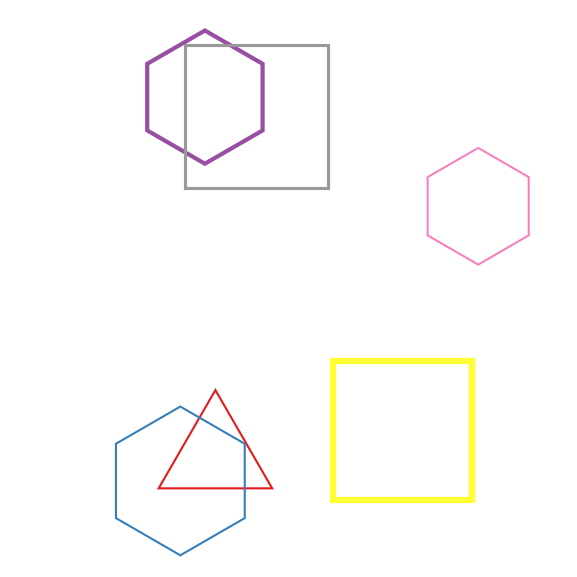[{"shape": "triangle", "thickness": 1, "radius": 0.57, "center": [0.373, 0.21]}, {"shape": "hexagon", "thickness": 1, "radius": 0.64, "center": [0.312, 0.166]}, {"shape": "hexagon", "thickness": 2, "radius": 0.58, "center": [0.355, 0.831]}, {"shape": "square", "thickness": 3, "radius": 0.6, "center": [0.698, 0.253]}, {"shape": "hexagon", "thickness": 1, "radius": 0.51, "center": [0.828, 0.642]}, {"shape": "square", "thickness": 1.5, "radius": 0.62, "center": [0.444, 0.798]}]